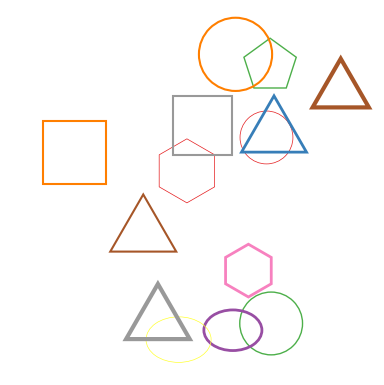[{"shape": "circle", "thickness": 0.5, "radius": 0.34, "center": [0.692, 0.643]}, {"shape": "hexagon", "thickness": 0.5, "radius": 0.42, "center": [0.485, 0.556]}, {"shape": "triangle", "thickness": 2, "radius": 0.49, "center": [0.712, 0.654]}, {"shape": "pentagon", "thickness": 1, "radius": 0.36, "center": [0.702, 0.829]}, {"shape": "circle", "thickness": 1, "radius": 0.41, "center": [0.704, 0.16]}, {"shape": "oval", "thickness": 2, "radius": 0.38, "center": [0.605, 0.142]}, {"shape": "circle", "thickness": 1.5, "radius": 0.48, "center": [0.612, 0.859]}, {"shape": "square", "thickness": 1.5, "radius": 0.41, "center": [0.194, 0.604]}, {"shape": "oval", "thickness": 0.5, "radius": 0.42, "center": [0.464, 0.118]}, {"shape": "triangle", "thickness": 1.5, "radius": 0.49, "center": [0.372, 0.396]}, {"shape": "triangle", "thickness": 3, "radius": 0.42, "center": [0.885, 0.763]}, {"shape": "hexagon", "thickness": 2, "radius": 0.34, "center": [0.645, 0.297]}, {"shape": "triangle", "thickness": 3, "radius": 0.48, "center": [0.41, 0.167]}, {"shape": "square", "thickness": 1.5, "radius": 0.39, "center": [0.525, 0.674]}]